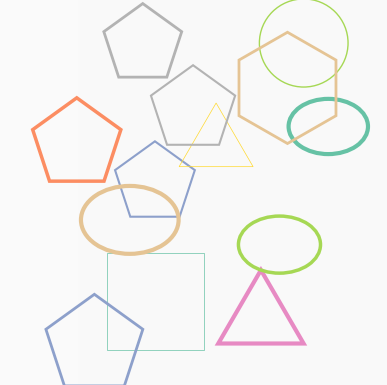[{"shape": "oval", "thickness": 3, "radius": 0.51, "center": [0.847, 0.671]}, {"shape": "square", "thickness": 0.5, "radius": 0.63, "center": [0.402, 0.216]}, {"shape": "pentagon", "thickness": 2.5, "radius": 0.6, "center": [0.198, 0.626]}, {"shape": "pentagon", "thickness": 2, "radius": 0.66, "center": [0.244, 0.104]}, {"shape": "pentagon", "thickness": 1.5, "radius": 0.54, "center": [0.4, 0.525]}, {"shape": "triangle", "thickness": 3, "radius": 0.64, "center": [0.673, 0.171]}, {"shape": "circle", "thickness": 1, "radius": 0.57, "center": [0.784, 0.888]}, {"shape": "oval", "thickness": 2.5, "radius": 0.53, "center": [0.721, 0.365]}, {"shape": "triangle", "thickness": 0.5, "radius": 0.55, "center": [0.558, 0.622]}, {"shape": "hexagon", "thickness": 2, "radius": 0.72, "center": [0.742, 0.772]}, {"shape": "oval", "thickness": 3, "radius": 0.63, "center": [0.335, 0.429]}, {"shape": "pentagon", "thickness": 2, "radius": 0.53, "center": [0.368, 0.885]}, {"shape": "pentagon", "thickness": 1.5, "radius": 0.57, "center": [0.498, 0.716]}]